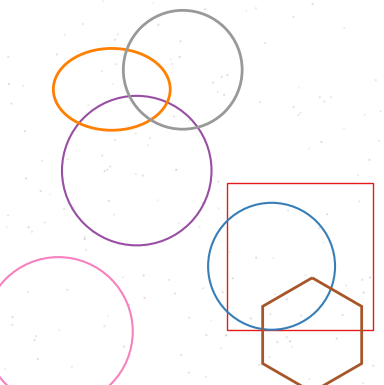[{"shape": "square", "thickness": 1, "radius": 0.95, "center": [0.779, 0.334]}, {"shape": "circle", "thickness": 1.5, "radius": 0.82, "center": [0.705, 0.308]}, {"shape": "circle", "thickness": 1.5, "radius": 0.97, "center": [0.355, 0.557]}, {"shape": "oval", "thickness": 2, "radius": 0.76, "center": [0.29, 0.768]}, {"shape": "hexagon", "thickness": 2, "radius": 0.74, "center": [0.811, 0.13]}, {"shape": "circle", "thickness": 1.5, "radius": 0.97, "center": [0.152, 0.139]}, {"shape": "circle", "thickness": 2, "radius": 0.77, "center": [0.475, 0.819]}]